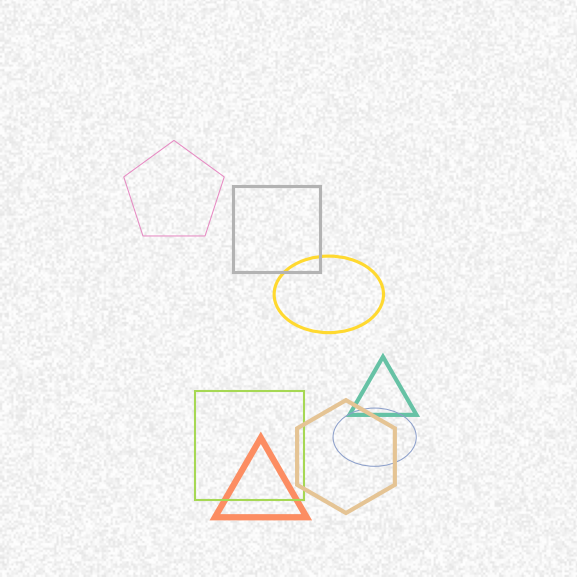[{"shape": "triangle", "thickness": 2, "radius": 0.34, "center": [0.663, 0.314]}, {"shape": "triangle", "thickness": 3, "radius": 0.46, "center": [0.452, 0.149]}, {"shape": "oval", "thickness": 0.5, "radius": 0.36, "center": [0.649, 0.242]}, {"shape": "pentagon", "thickness": 0.5, "radius": 0.46, "center": [0.301, 0.665]}, {"shape": "square", "thickness": 1, "radius": 0.47, "center": [0.432, 0.228]}, {"shape": "oval", "thickness": 1.5, "radius": 0.47, "center": [0.569, 0.489]}, {"shape": "hexagon", "thickness": 2, "radius": 0.49, "center": [0.599, 0.209]}, {"shape": "square", "thickness": 1.5, "radius": 0.37, "center": [0.479, 0.602]}]